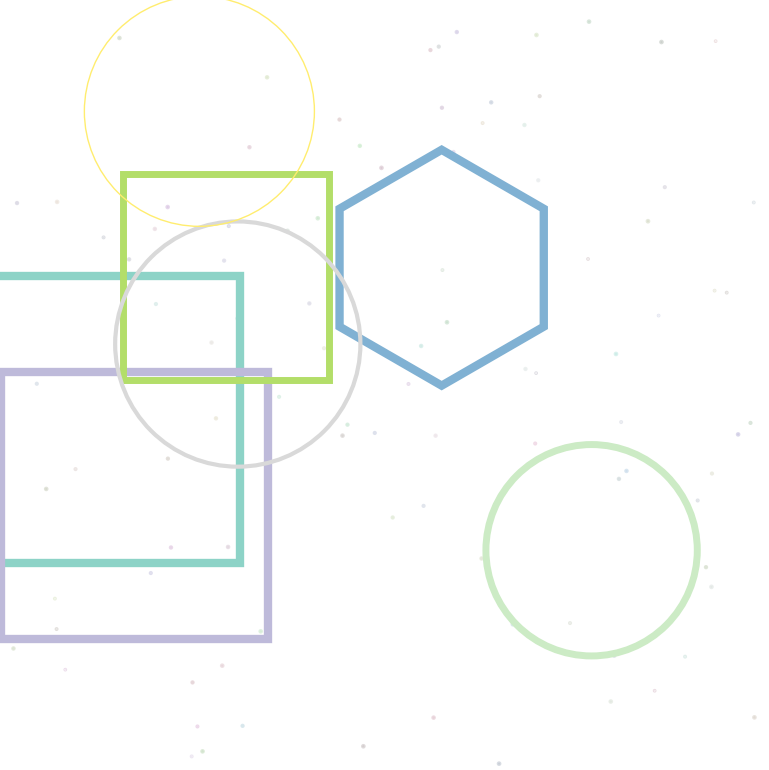[{"shape": "square", "thickness": 3, "radius": 0.93, "center": [0.125, 0.455]}, {"shape": "square", "thickness": 3, "radius": 0.87, "center": [0.174, 0.344]}, {"shape": "hexagon", "thickness": 3, "radius": 0.77, "center": [0.574, 0.652]}, {"shape": "square", "thickness": 2.5, "radius": 0.67, "center": [0.293, 0.64]}, {"shape": "circle", "thickness": 1.5, "radius": 0.8, "center": [0.309, 0.553]}, {"shape": "circle", "thickness": 2.5, "radius": 0.69, "center": [0.768, 0.285]}, {"shape": "circle", "thickness": 0.5, "radius": 0.75, "center": [0.259, 0.855]}]